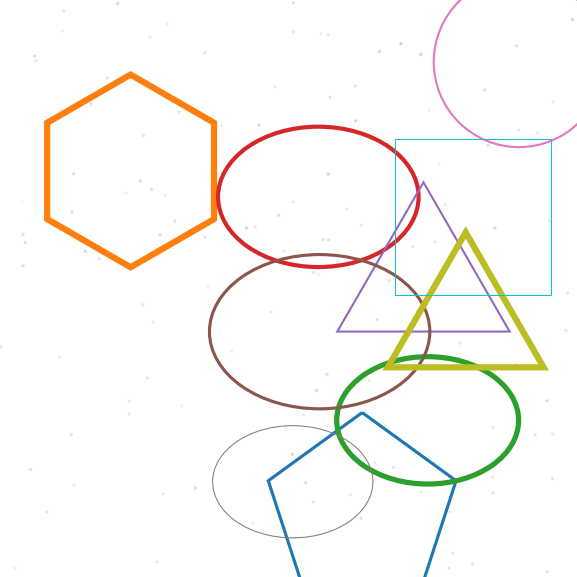[{"shape": "pentagon", "thickness": 1.5, "radius": 0.85, "center": [0.627, 0.114]}, {"shape": "hexagon", "thickness": 3, "radius": 0.83, "center": [0.226, 0.703]}, {"shape": "oval", "thickness": 2.5, "radius": 0.79, "center": [0.741, 0.271]}, {"shape": "oval", "thickness": 2, "radius": 0.87, "center": [0.551, 0.658]}, {"shape": "triangle", "thickness": 1, "radius": 0.86, "center": [0.733, 0.511]}, {"shape": "oval", "thickness": 1.5, "radius": 0.95, "center": [0.553, 0.425]}, {"shape": "circle", "thickness": 1, "radius": 0.74, "center": [0.899, 0.892]}, {"shape": "oval", "thickness": 0.5, "radius": 0.69, "center": [0.507, 0.165]}, {"shape": "triangle", "thickness": 3, "radius": 0.78, "center": [0.806, 0.441]}, {"shape": "square", "thickness": 0.5, "radius": 0.68, "center": [0.819, 0.623]}]